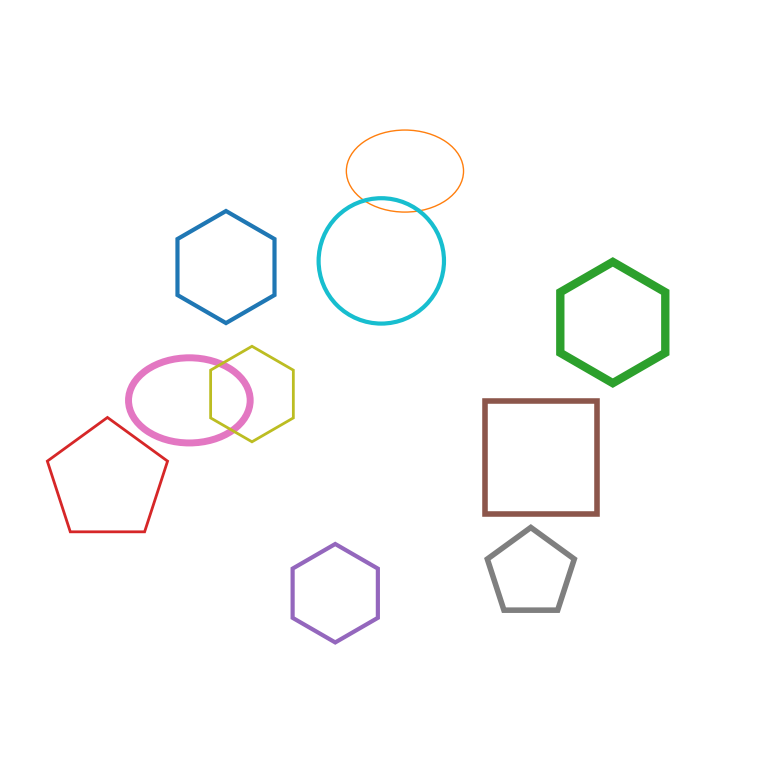[{"shape": "hexagon", "thickness": 1.5, "radius": 0.36, "center": [0.293, 0.653]}, {"shape": "oval", "thickness": 0.5, "radius": 0.38, "center": [0.526, 0.778]}, {"shape": "hexagon", "thickness": 3, "radius": 0.39, "center": [0.796, 0.581]}, {"shape": "pentagon", "thickness": 1, "radius": 0.41, "center": [0.14, 0.376]}, {"shape": "hexagon", "thickness": 1.5, "radius": 0.32, "center": [0.435, 0.23]}, {"shape": "square", "thickness": 2, "radius": 0.37, "center": [0.703, 0.406]}, {"shape": "oval", "thickness": 2.5, "radius": 0.39, "center": [0.246, 0.48]}, {"shape": "pentagon", "thickness": 2, "radius": 0.3, "center": [0.689, 0.256]}, {"shape": "hexagon", "thickness": 1, "radius": 0.31, "center": [0.327, 0.488]}, {"shape": "circle", "thickness": 1.5, "radius": 0.41, "center": [0.495, 0.661]}]